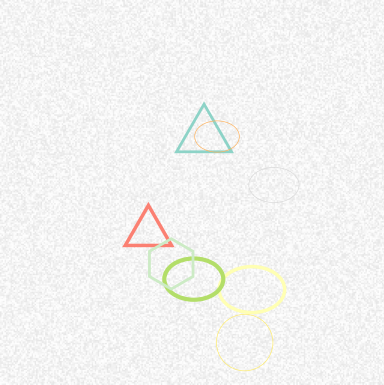[{"shape": "triangle", "thickness": 2, "radius": 0.41, "center": [0.53, 0.647]}, {"shape": "oval", "thickness": 2.5, "radius": 0.43, "center": [0.654, 0.248]}, {"shape": "triangle", "thickness": 2.5, "radius": 0.35, "center": [0.385, 0.397]}, {"shape": "oval", "thickness": 0.5, "radius": 0.29, "center": [0.564, 0.645]}, {"shape": "oval", "thickness": 3, "radius": 0.38, "center": [0.503, 0.275]}, {"shape": "oval", "thickness": 0.5, "radius": 0.33, "center": [0.712, 0.519]}, {"shape": "hexagon", "thickness": 2, "radius": 0.33, "center": [0.445, 0.315]}, {"shape": "circle", "thickness": 0.5, "radius": 0.37, "center": [0.635, 0.11]}]